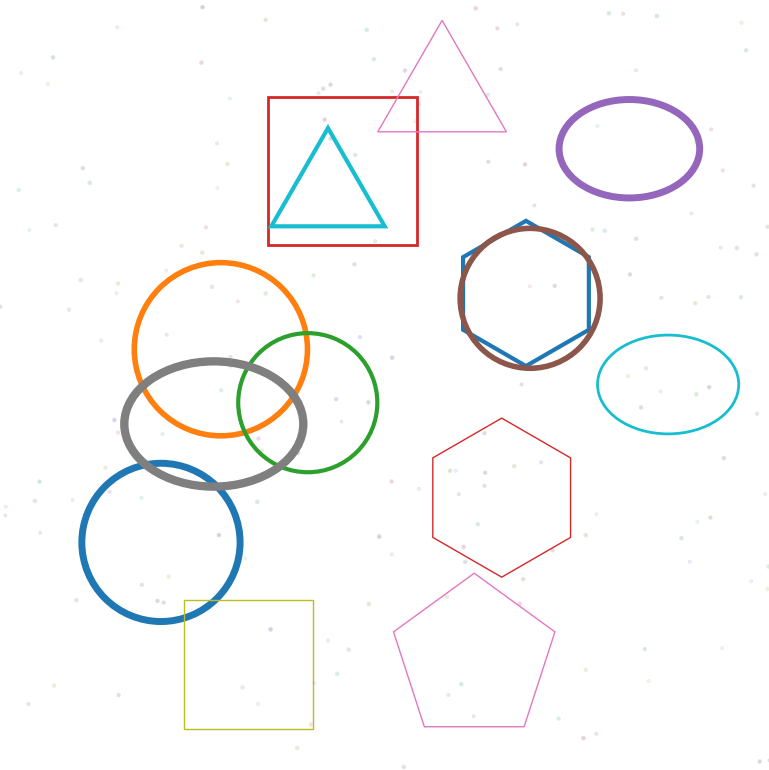[{"shape": "hexagon", "thickness": 1.5, "radius": 0.47, "center": [0.683, 0.619]}, {"shape": "circle", "thickness": 2.5, "radius": 0.51, "center": [0.209, 0.296]}, {"shape": "circle", "thickness": 2, "radius": 0.56, "center": [0.287, 0.546]}, {"shape": "circle", "thickness": 1.5, "radius": 0.45, "center": [0.4, 0.477]}, {"shape": "square", "thickness": 1, "radius": 0.48, "center": [0.445, 0.778]}, {"shape": "hexagon", "thickness": 0.5, "radius": 0.52, "center": [0.652, 0.354]}, {"shape": "oval", "thickness": 2.5, "radius": 0.46, "center": [0.817, 0.807]}, {"shape": "circle", "thickness": 2, "radius": 0.45, "center": [0.688, 0.613]}, {"shape": "triangle", "thickness": 0.5, "radius": 0.48, "center": [0.574, 0.877]}, {"shape": "pentagon", "thickness": 0.5, "radius": 0.55, "center": [0.616, 0.145]}, {"shape": "oval", "thickness": 3, "radius": 0.58, "center": [0.278, 0.449]}, {"shape": "square", "thickness": 0.5, "radius": 0.42, "center": [0.323, 0.137]}, {"shape": "oval", "thickness": 1, "radius": 0.46, "center": [0.868, 0.501]}, {"shape": "triangle", "thickness": 1.5, "radius": 0.43, "center": [0.426, 0.749]}]